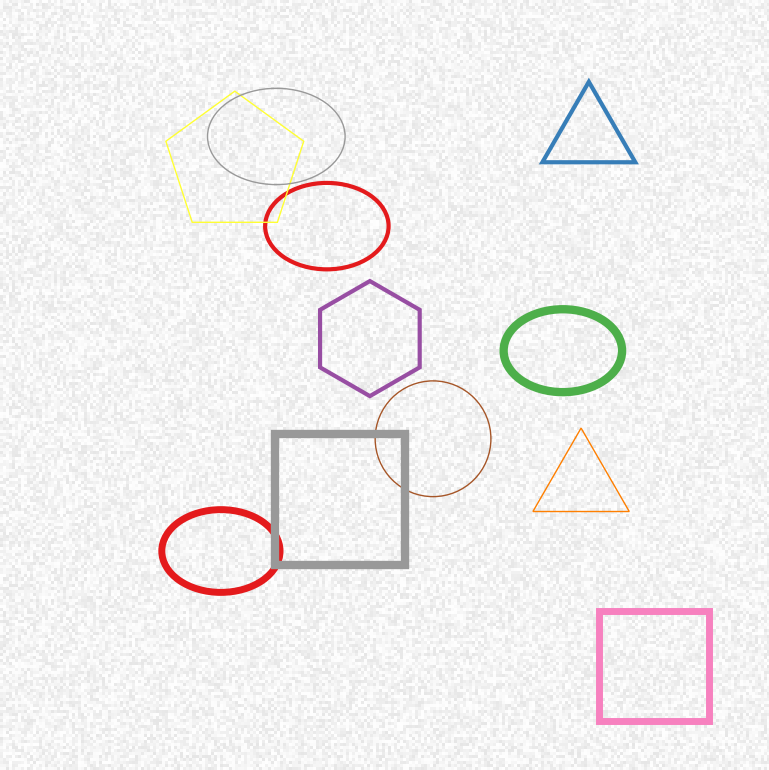[{"shape": "oval", "thickness": 1.5, "radius": 0.4, "center": [0.425, 0.706]}, {"shape": "oval", "thickness": 2.5, "radius": 0.38, "center": [0.287, 0.284]}, {"shape": "triangle", "thickness": 1.5, "radius": 0.35, "center": [0.765, 0.824]}, {"shape": "oval", "thickness": 3, "radius": 0.38, "center": [0.731, 0.545]}, {"shape": "hexagon", "thickness": 1.5, "radius": 0.37, "center": [0.48, 0.56]}, {"shape": "triangle", "thickness": 0.5, "radius": 0.36, "center": [0.755, 0.372]}, {"shape": "pentagon", "thickness": 0.5, "radius": 0.47, "center": [0.305, 0.787]}, {"shape": "circle", "thickness": 0.5, "radius": 0.38, "center": [0.562, 0.43]}, {"shape": "square", "thickness": 2.5, "radius": 0.36, "center": [0.85, 0.135]}, {"shape": "oval", "thickness": 0.5, "radius": 0.45, "center": [0.359, 0.823]}, {"shape": "square", "thickness": 3, "radius": 0.42, "center": [0.441, 0.351]}]